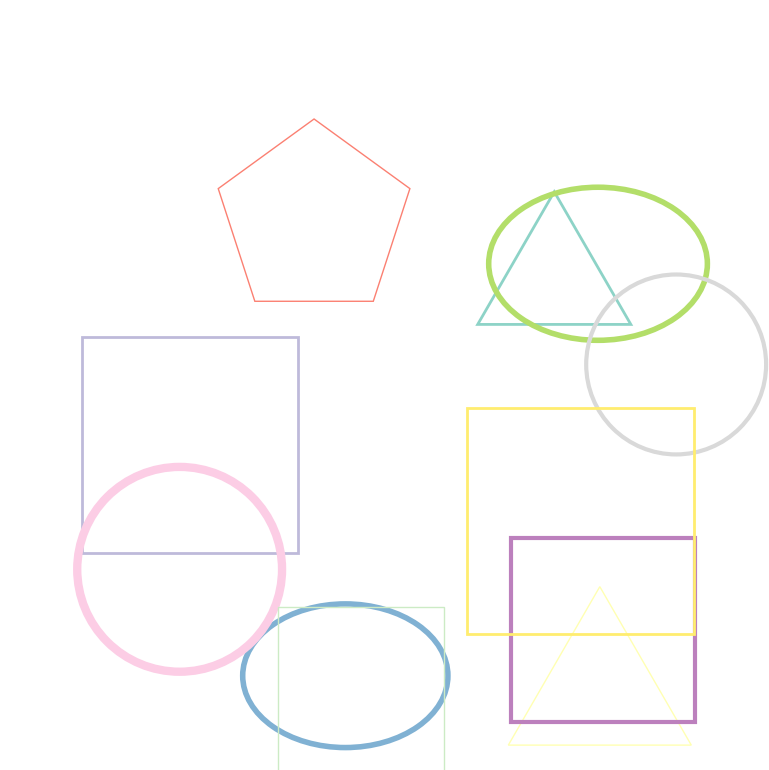[{"shape": "triangle", "thickness": 1, "radius": 0.57, "center": [0.72, 0.636]}, {"shape": "triangle", "thickness": 0.5, "radius": 0.69, "center": [0.779, 0.101]}, {"shape": "square", "thickness": 1, "radius": 0.7, "center": [0.247, 0.423]}, {"shape": "pentagon", "thickness": 0.5, "radius": 0.65, "center": [0.408, 0.715]}, {"shape": "oval", "thickness": 2, "radius": 0.67, "center": [0.448, 0.122]}, {"shape": "oval", "thickness": 2, "radius": 0.71, "center": [0.777, 0.657]}, {"shape": "circle", "thickness": 3, "radius": 0.66, "center": [0.233, 0.261]}, {"shape": "circle", "thickness": 1.5, "radius": 0.58, "center": [0.878, 0.527]}, {"shape": "square", "thickness": 1.5, "radius": 0.6, "center": [0.783, 0.182]}, {"shape": "square", "thickness": 0.5, "radius": 0.54, "center": [0.469, 0.104]}, {"shape": "square", "thickness": 1, "radius": 0.73, "center": [0.754, 0.323]}]